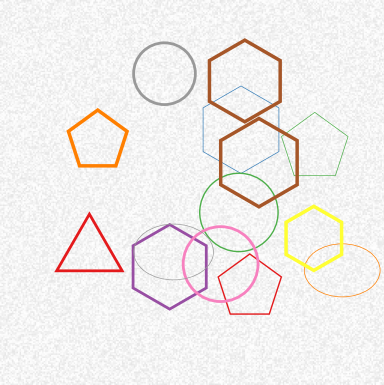[{"shape": "triangle", "thickness": 2, "radius": 0.49, "center": [0.232, 0.346]}, {"shape": "pentagon", "thickness": 1, "radius": 0.43, "center": [0.649, 0.254]}, {"shape": "hexagon", "thickness": 0.5, "radius": 0.57, "center": [0.626, 0.663]}, {"shape": "circle", "thickness": 1, "radius": 0.51, "center": [0.621, 0.448]}, {"shape": "pentagon", "thickness": 0.5, "radius": 0.45, "center": [0.818, 0.617]}, {"shape": "hexagon", "thickness": 2, "radius": 0.55, "center": [0.441, 0.307]}, {"shape": "oval", "thickness": 0.5, "radius": 0.49, "center": [0.889, 0.298]}, {"shape": "pentagon", "thickness": 2.5, "radius": 0.4, "center": [0.254, 0.634]}, {"shape": "hexagon", "thickness": 2.5, "radius": 0.42, "center": [0.815, 0.381]}, {"shape": "hexagon", "thickness": 2.5, "radius": 0.57, "center": [0.673, 0.578]}, {"shape": "hexagon", "thickness": 2.5, "radius": 0.53, "center": [0.636, 0.79]}, {"shape": "circle", "thickness": 2, "radius": 0.49, "center": [0.573, 0.314]}, {"shape": "oval", "thickness": 0.5, "radius": 0.52, "center": [0.451, 0.345]}, {"shape": "circle", "thickness": 2, "radius": 0.4, "center": [0.427, 0.809]}]